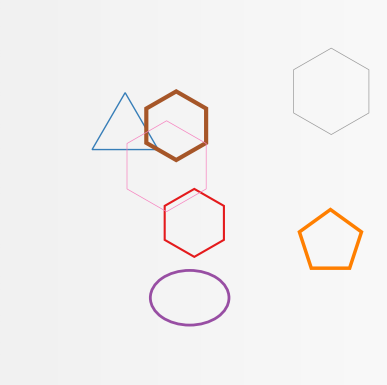[{"shape": "hexagon", "thickness": 1.5, "radius": 0.44, "center": [0.501, 0.421]}, {"shape": "triangle", "thickness": 1, "radius": 0.49, "center": [0.323, 0.661]}, {"shape": "oval", "thickness": 2, "radius": 0.51, "center": [0.489, 0.227]}, {"shape": "pentagon", "thickness": 2.5, "radius": 0.42, "center": [0.853, 0.372]}, {"shape": "hexagon", "thickness": 3, "radius": 0.45, "center": [0.455, 0.673]}, {"shape": "hexagon", "thickness": 0.5, "radius": 0.59, "center": [0.43, 0.568]}, {"shape": "hexagon", "thickness": 0.5, "radius": 0.56, "center": [0.855, 0.763]}]